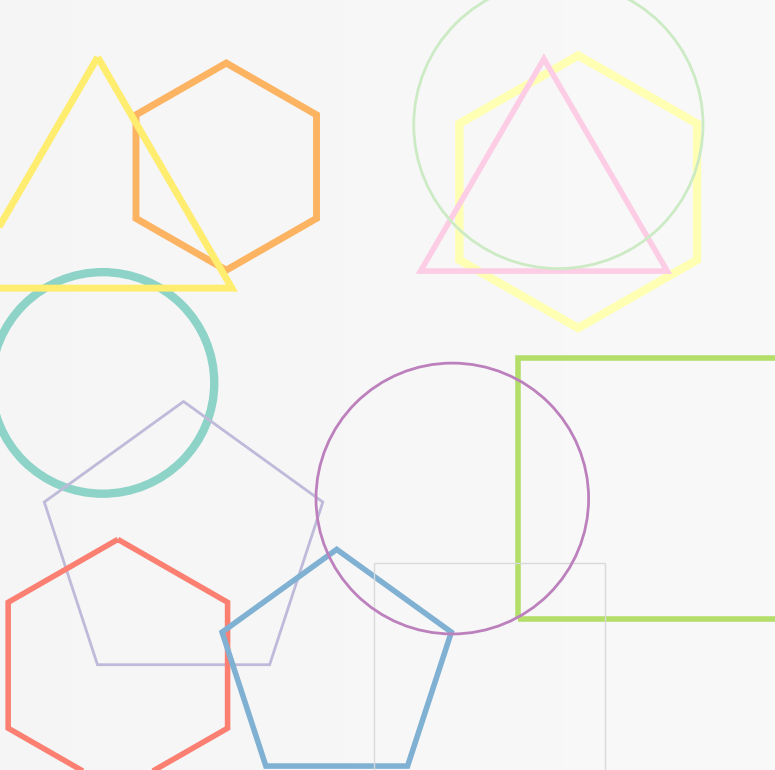[{"shape": "circle", "thickness": 3, "radius": 0.72, "center": [0.133, 0.503]}, {"shape": "hexagon", "thickness": 3, "radius": 0.89, "center": [0.746, 0.751]}, {"shape": "pentagon", "thickness": 1, "radius": 0.94, "center": [0.237, 0.29]}, {"shape": "hexagon", "thickness": 2, "radius": 0.82, "center": [0.152, 0.136]}, {"shape": "pentagon", "thickness": 2, "radius": 0.78, "center": [0.434, 0.131]}, {"shape": "hexagon", "thickness": 2.5, "radius": 0.67, "center": [0.292, 0.784]}, {"shape": "square", "thickness": 2, "radius": 0.85, "center": [0.839, 0.366]}, {"shape": "triangle", "thickness": 2, "radius": 0.92, "center": [0.702, 0.74]}, {"shape": "square", "thickness": 0.5, "radius": 0.74, "center": [0.632, 0.12]}, {"shape": "circle", "thickness": 1, "radius": 0.88, "center": [0.584, 0.353]}, {"shape": "circle", "thickness": 1, "radius": 0.93, "center": [0.72, 0.838]}, {"shape": "triangle", "thickness": 2.5, "radius": 1.0, "center": [0.126, 0.726]}]